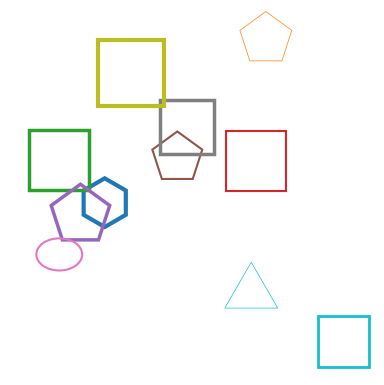[{"shape": "hexagon", "thickness": 3, "radius": 0.32, "center": [0.272, 0.474]}, {"shape": "pentagon", "thickness": 0.5, "radius": 0.35, "center": [0.691, 0.899]}, {"shape": "square", "thickness": 2.5, "radius": 0.39, "center": [0.153, 0.585]}, {"shape": "square", "thickness": 1.5, "radius": 0.39, "center": [0.665, 0.581]}, {"shape": "pentagon", "thickness": 2.5, "radius": 0.4, "center": [0.209, 0.442]}, {"shape": "pentagon", "thickness": 1.5, "radius": 0.34, "center": [0.461, 0.59]}, {"shape": "oval", "thickness": 1.5, "radius": 0.3, "center": [0.154, 0.339]}, {"shape": "square", "thickness": 2.5, "radius": 0.35, "center": [0.485, 0.671]}, {"shape": "square", "thickness": 3, "radius": 0.42, "center": [0.341, 0.811]}, {"shape": "triangle", "thickness": 0.5, "radius": 0.4, "center": [0.653, 0.239]}, {"shape": "square", "thickness": 2, "radius": 0.33, "center": [0.893, 0.114]}]